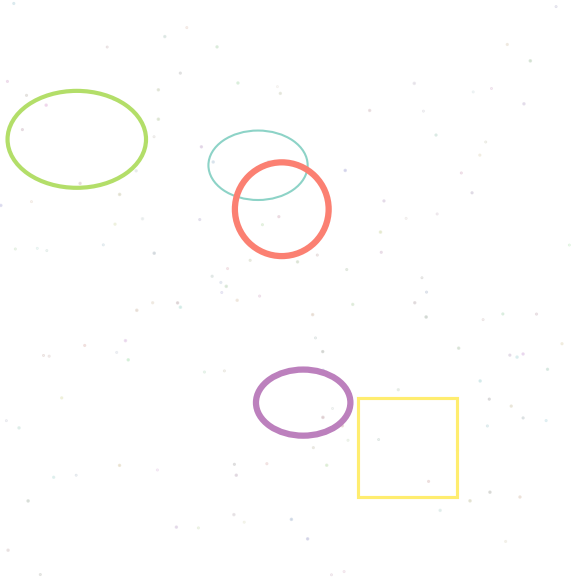[{"shape": "oval", "thickness": 1, "radius": 0.43, "center": [0.447, 0.713]}, {"shape": "circle", "thickness": 3, "radius": 0.41, "center": [0.488, 0.637]}, {"shape": "oval", "thickness": 2, "radius": 0.6, "center": [0.133, 0.758]}, {"shape": "oval", "thickness": 3, "radius": 0.41, "center": [0.525, 0.302]}, {"shape": "square", "thickness": 1.5, "radius": 0.43, "center": [0.706, 0.225]}]